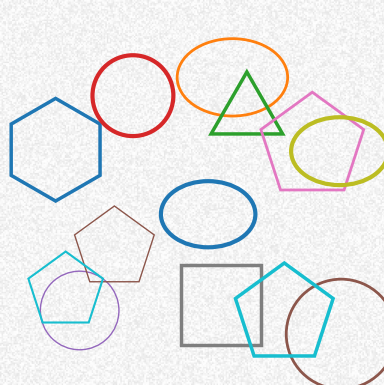[{"shape": "hexagon", "thickness": 2.5, "radius": 0.67, "center": [0.144, 0.611]}, {"shape": "oval", "thickness": 3, "radius": 0.61, "center": [0.541, 0.444]}, {"shape": "oval", "thickness": 2, "radius": 0.72, "center": [0.604, 0.799]}, {"shape": "triangle", "thickness": 2.5, "radius": 0.54, "center": [0.641, 0.706]}, {"shape": "circle", "thickness": 3, "radius": 0.53, "center": [0.345, 0.752]}, {"shape": "circle", "thickness": 1, "radius": 0.51, "center": [0.207, 0.194]}, {"shape": "pentagon", "thickness": 1, "radius": 0.54, "center": [0.297, 0.356]}, {"shape": "circle", "thickness": 2, "radius": 0.71, "center": [0.886, 0.132]}, {"shape": "pentagon", "thickness": 2, "radius": 0.7, "center": [0.811, 0.62]}, {"shape": "square", "thickness": 2.5, "radius": 0.52, "center": [0.575, 0.209]}, {"shape": "oval", "thickness": 3, "radius": 0.63, "center": [0.882, 0.607]}, {"shape": "pentagon", "thickness": 1.5, "radius": 0.51, "center": [0.171, 0.245]}, {"shape": "pentagon", "thickness": 2.5, "radius": 0.67, "center": [0.738, 0.183]}]